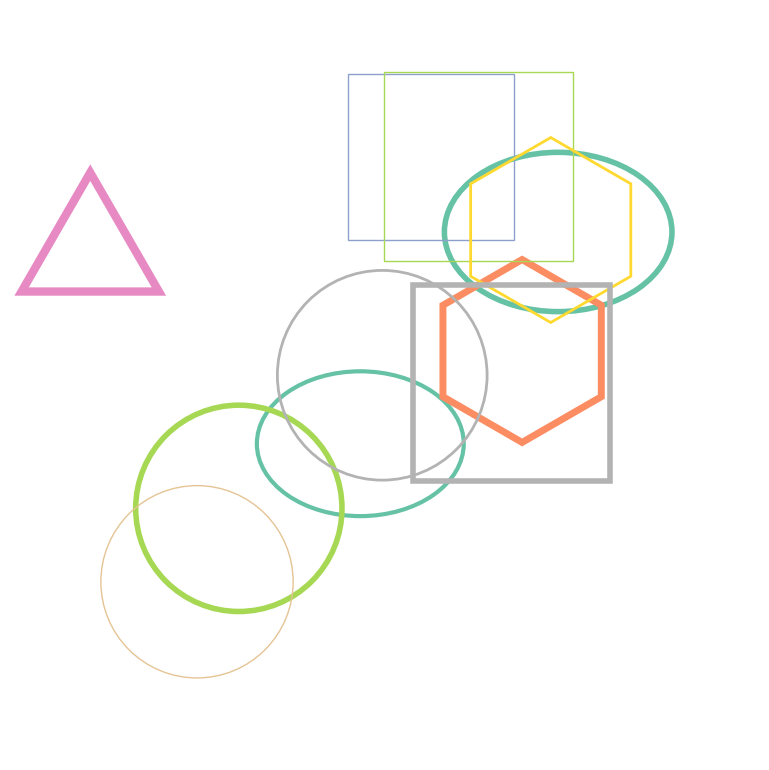[{"shape": "oval", "thickness": 1.5, "radius": 0.67, "center": [0.468, 0.424]}, {"shape": "oval", "thickness": 2, "radius": 0.74, "center": [0.725, 0.699]}, {"shape": "hexagon", "thickness": 2.5, "radius": 0.59, "center": [0.678, 0.544]}, {"shape": "square", "thickness": 0.5, "radius": 0.54, "center": [0.559, 0.796]}, {"shape": "triangle", "thickness": 3, "radius": 0.51, "center": [0.117, 0.673]}, {"shape": "circle", "thickness": 2, "radius": 0.67, "center": [0.31, 0.34]}, {"shape": "square", "thickness": 0.5, "radius": 0.61, "center": [0.622, 0.783]}, {"shape": "hexagon", "thickness": 1, "radius": 0.6, "center": [0.715, 0.701]}, {"shape": "circle", "thickness": 0.5, "radius": 0.62, "center": [0.256, 0.244]}, {"shape": "circle", "thickness": 1, "radius": 0.68, "center": [0.496, 0.513]}, {"shape": "square", "thickness": 2, "radius": 0.64, "center": [0.664, 0.503]}]